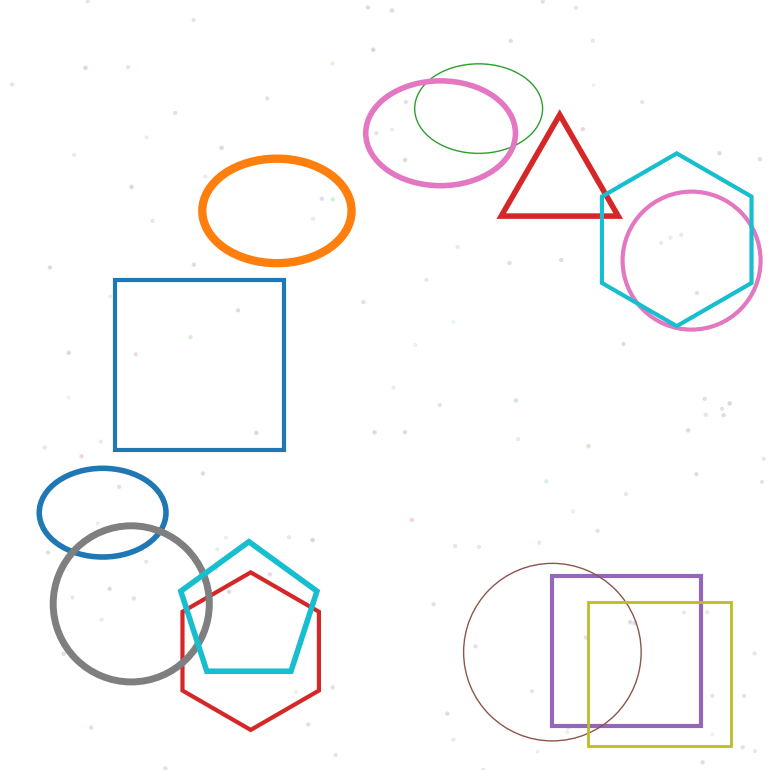[{"shape": "square", "thickness": 1.5, "radius": 0.55, "center": [0.259, 0.526]}, {"shape": "oval", "thickness": 2, "radius": 0.41, "center": [0.133, 0.334]}, {"shape": "oval", "thickness": 3, "radius": 0.48, "center": [0.36, 0.726]}, {"shape": "oval", "thickness": 0.5, "radius": 0.42, "center": [0.622, 0.859]}, {"shape": "hexagon", "thickness": 1.5, "radius": 0.51, "center": [0.326, 0.154]}, {"shape": "triangle", "thickness": 2, "radius": 0.44, "center": [0.727, 0.763]}, {"shape": "square", "thickness": 1.5, "radius": 0.49, "center": [0.814, 0.154]}, {"shape": "circle", "thickness": 0.5, "radius": 0.58, "center": [0.717, 0.153]}, {"shape": "circle", "thickness": 1.5, "radius": 0.45, "center": [0.898, 0.662]}, {"shape": "oval", "thickness": 2, "radius": 0.49, "center": [0.572, 0.827]}, {"shape": "circle", "thickness": 2.5, "radius": 0.51, "center": [0.17, 0.216]}, {"shape": "square", "thickness": 1, "radius": 0.47, "center": [0.857, 0.125]}, {"shape": "pentagon", "thickness": 2, "radius": 0.46, "center": [0.323, 0.204]}, {"shape": "hexagon", "thickness": 1.5, "radius": 0.56, "center": [0.879, 0.689]}]